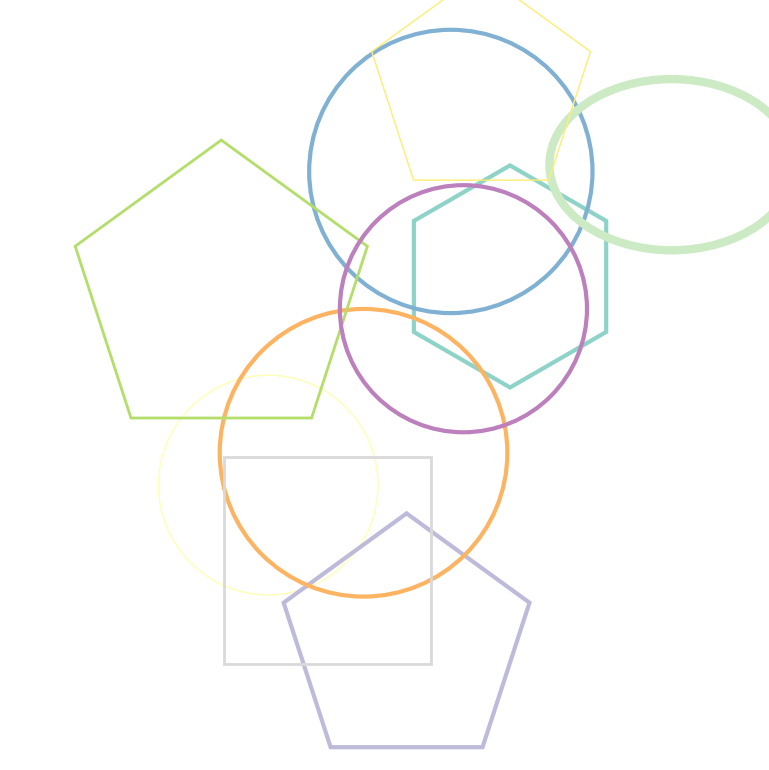[{"shape": "hexagon", "thickness": 1.5, "radius": 0.72, "center": [0.662, 0.641]}, {"shape": "circle", "thickness": 0.5, "radius": 0.71, "center": [0.348, 0.37]}, {"shape": "pentagon", "thickness": 1.5, "radius": 0.84, "center": [0.528, 0.165]}, {"shape": "circle", "thickness": 1.5, "radius": 0.92, "center": [0.585, 0.777]}, {"shape": "circle", "thickness": 1.5, "radius": 0.93, "center": [0.472, 0.412]}, {"shape": "pentagon", "thickness": 1, "radius": 1.0, "center": [0.287, 0.619]}, {"shape": "square", "thickness": 1, "radius": 0.67, "center": [0.425, 0.272]}, {"shape": "circle", "thickness": 1.5, "radius": 0.8, "center": [0.602, 0.599]}, {"shape": "oval", "thickness": 3, "radius": 0.79, "center": [0.872, 0.786]}, {"shape": "pentagon", "thickness": 0.5, "radius": 0.75, "center": [0.625, 0.887]}]